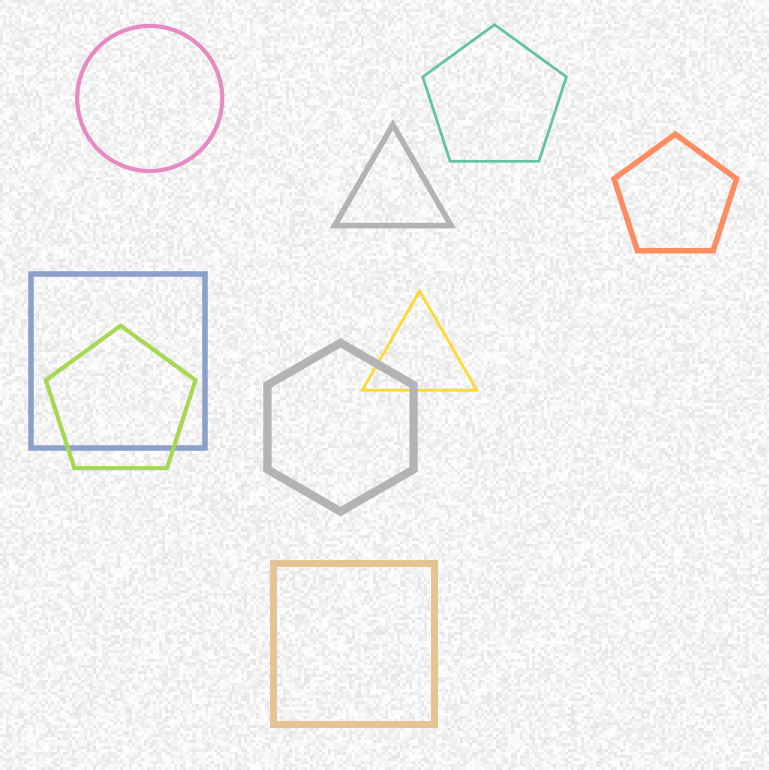[{"shape": "pentagon", "thickness": 1, "radius": 0.49, "center": [0.642, 0.87]}, {"shape": "pentagon", "thickness": 2, "radius": 0.42, "center": [0.877, 0.742]}, {"shape": "square", "thickness": 2, "radius": 0.57, "center": [0.153, 0.531]}, {"shape": "circle", "thickness": 1.5, "radius": 0.47, "center": [0.194, 0.872]}, {"shape": "pentagon", "thickness": 1.5, "radius": 0.51, "center": [0.157, 0.475]}, {"shape": "triangle", "thickness": 1, "radius": 0.43, "center": [0.545, 0.536]}, {"shape": "square", "thickness": 2.5, "radius": 0.52, "center": [0.459, 0.165]}, {"shape": "hexagon", "thickness": 3, "radius": 0.55, "center": [0.442, 0.445]}, {"shape": "triangle", "thickness": 2, "radius": 0.44, "center": [0.51, 0.751]}]